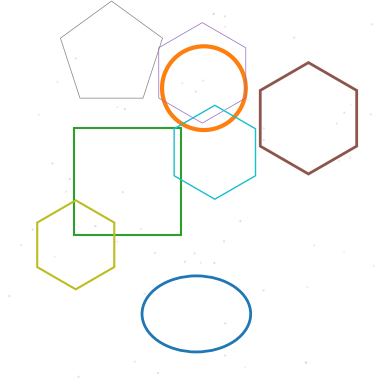[{"shape": "oval", "thickness": 2, "radius": 0.71, "center": [0.51, 0.185]}, {"shape": "circle", "thickness": 3, "radius": 0.54, "center": [0.53, 0.771]}, {"shape": "square", "thickness": 1.5, "radius": 0.69, "center": [0.331, 0.529]}, {"shape": "hexagon", "thickness": 0.5, "radius": 0.65, "center": [0.525, 0.811]}, {"shape": "hexagon", "thickness": 2, "radius": 0.72, "center": [0.801, 0.693]}, {"shape": "pentagon", "thickness": 0.5, "radius": 0.7, "center": [0.29, 0.858]}, {"shape": "hexagon", "thickness": 1.5, "radius": 0.58, "center": [0.197, 0.364]}, {"shape": "hexagon", "thickness": 1, "radius": 0.61, "center": [0.558, 0.605]}]